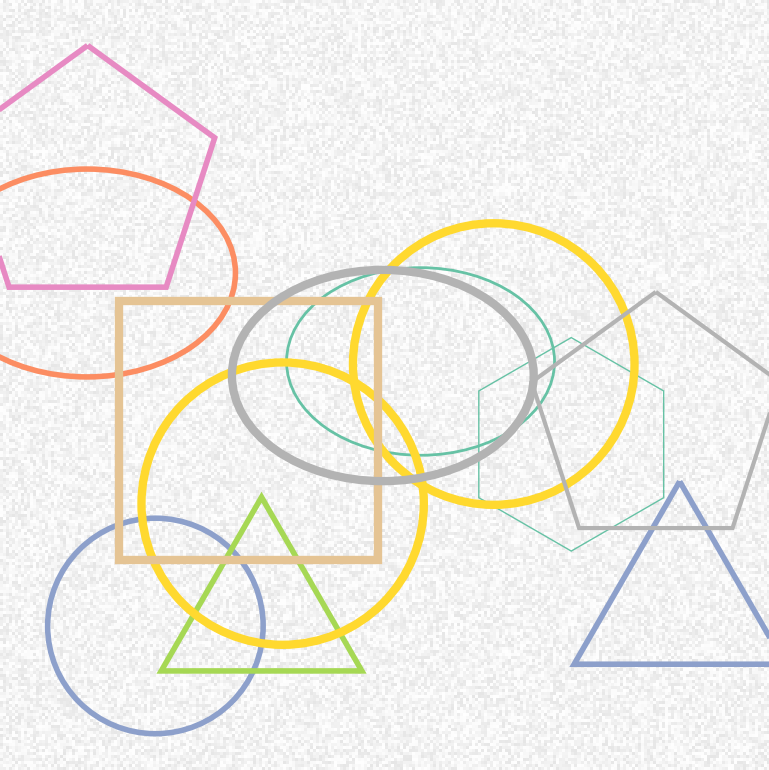[{"shape": "oval", "thickness": 1, "radius": 0.87, "center": [0.546, 0.531]}, {"shape": "hexagon", "thickness": 0.5, "radius": 0.69, "center": [0.742, 0.423]}, {"shape": "oval", "thickness": 2, "radius": 0.96, "center": [0.113, 0.645]}, {"shape": "triangle", "thickness": 2, "radius": 0.79, "center": [0.883, 0.217]}, {"shape": "circle", "thickness": 2, "radius": 0.7, "center": [0.202, 0.187]}, {"shape": "pentagon", "thickness": 2, "radius": 0.87, "center": [0.114, 0.767]}, {"shape": "triangle", "thickness": 2, "radius": 0.75, "center": [0.34, 0.204]}, {"shape": "circle", "thickness": 3, "radius": 0.92, "center": [0.367, 0.346]}, {"shape": "circle", "thickness": 3, "radius": 0.91, "center": [0.641, 0.527]}, {"shape": "square", "thickness": 3, "radius": 0.84, "center": [0.323, 0.441]}, {"shape": "oval", "thickness": 3, "radius": 0.98, "center": [0.497, 0.512]}, {"shape": "pentagon", "thickness": 1.5, "radius": 0.85, "center": [0.852, 0.451]}]